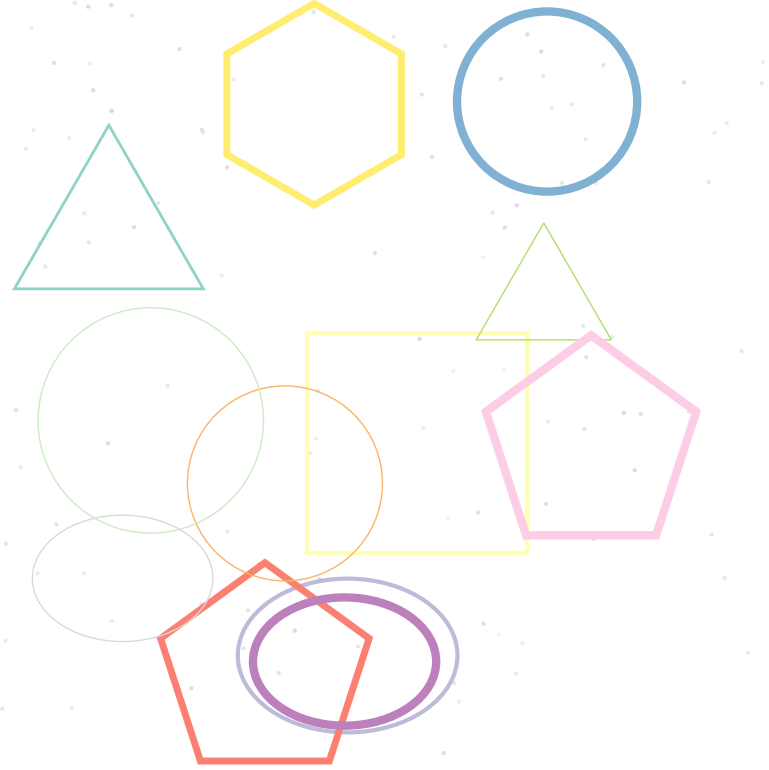[{"shape": "triangle", "thickness": 1, "radius": 0.71, "center": [0.141, 0.696]}, {"shape": "square", "thickness": 1.5, "radius": 0.71, "center": [0.542, 0.425]}, {"shape": "oval", "thickness": 1.5, "radius": 0.71, "center": [0.451, 0.149]}, {"shape": "pentagon", "thickness": 2.5, "radius": 0.71, "center": [0.344, 0.127]}, {"shape": "circle", "thickness": 3, "radius": 0.58, "center": [0.711, 0.868]}, {"shape": "circle", "thickness": 0.5, "radius": 0.63, "center": [0.37, 0.372]}, {"shape": "triangle", "thickness": 0.5, "radius": 0.51, "center": [0.706, 0.609]}, {"shape": "pentagon", "thickness": 3, "radius": 0.72, "center": [0.768, 0.421]}, {"shape": "oval", "thickness": 0.5, "radius": 0.59, "center": [0.159, 0.249]}, {"shape": "oval", "thickness": 3, "radius": 0.59, "center": [0.448, 0.141]}, {"shape": "circle", "thickness": 0.5, "radius": 0.73, "center": [0.196, 0.454]}, {"shape": "hexagon", "thickness": 2.5, "radius": 0.65, "center": [0.408, 0.865]}]